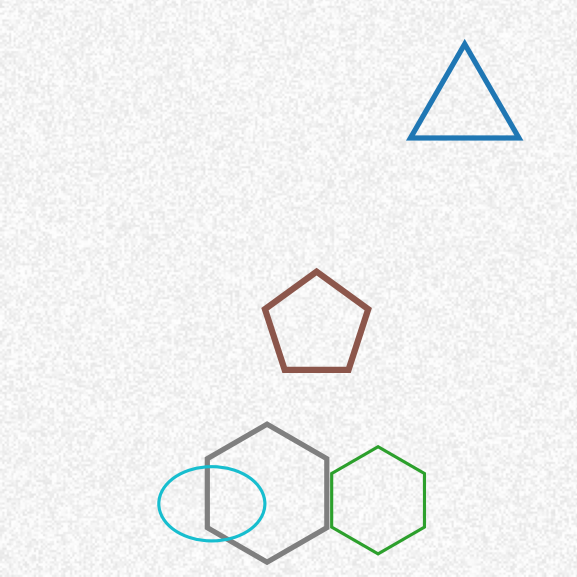[{"shape": "triangle", "thickness": 2.5, "radius": 0.54, "center": [0.805, 0.814]}, {"shape": "hexagon", "thickness": 1.5, "radius": 0.46, "center": [0.655, 0.133]}, {"shape": "pentagon", "thickness": 3, "radius": 0.47, "center": [0.548, 0.435]}, {"shape": "hexagon", "thickness": 2.5, "radius": 0.6, "center": [0.462, 0.145]}, {"shape": "oval", "thickness": 1.5, "radius": 0.46, "center": [0.367, 0.127]}]